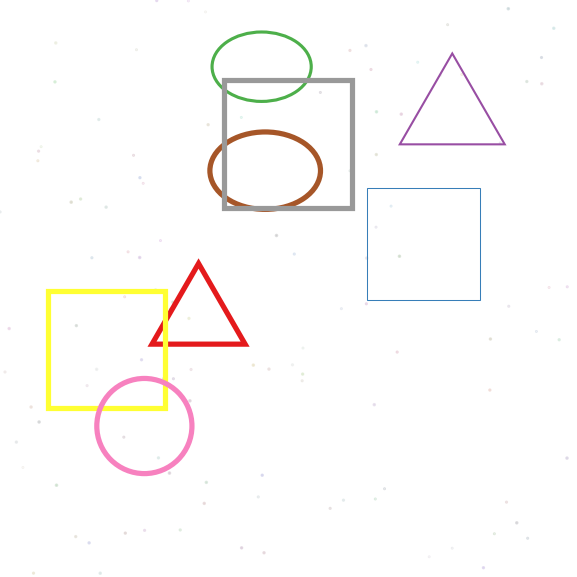[{"shape": "triangle", "thickness": 2.5, "radius": 0.47, "center": [0.344, 0.45]}, {"shape": "square", "thickness": 0.5, "radius": 0.49, "center": [0.733, 0.577]}, {"shape": "oval", "thickness": 1.5, "radius": 0.43, "center": [0.453, 0.884]}, {"shape": "triangle", "thickness": 1, "radius": 0.52, "center": [0.783, 0.802]}, {"shape": "square", "thickness": 2.5, "radius": 0.51, "center": [0.184, 0.394]}, {"shape": "oval", "thickness": 2.5, "radius": 0.48, "center": [0.459, 0.704]}, {"shape": "circle", "thickness": 2.5, "radius": 0.41, "center": [0.25, 0.261]}, {"shape": "square", "thickness": 2.5, "radius": 0.56, "center": [0.498, 0.75]}]